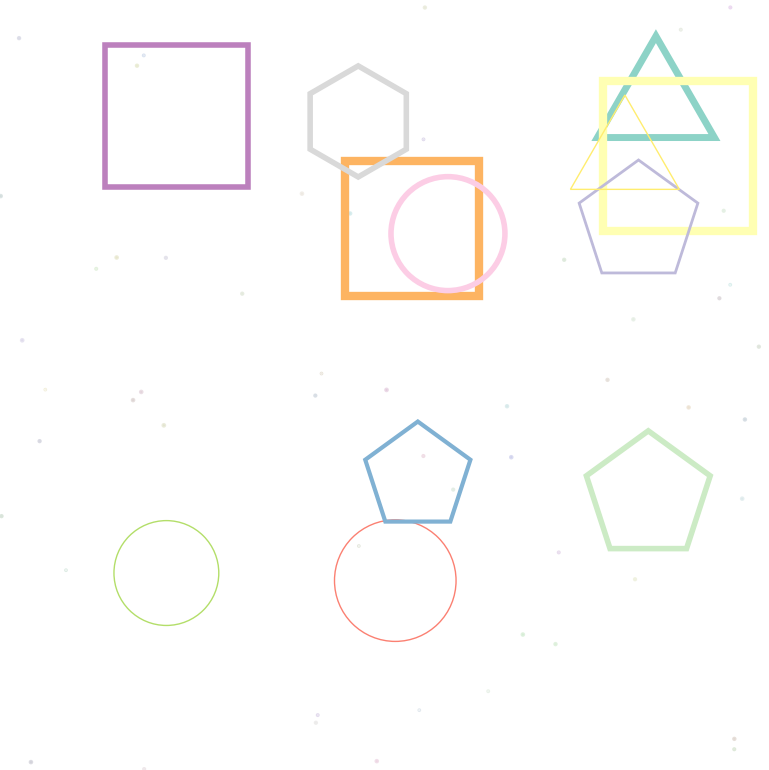[{"shape": "triangle", "thickness": 2.5, "radius": 0.44, "center": [0.852, 0.865]}, {"shape": "square", "thickness": 3, "radius": 0.49, "center": [0.88, 0.797]}, {"shape": "pentagon", "thickness": 1, "radius": 0.41, "center": [0.829, 0.711]}, {"shape": "circle", "thickness": 0.5, "radius": 0.39, "center": [0.513, 0.246]}, {"shape": "pentagon", "thickness": 1.5, "radius": 0.36, "center": [0.543, 0.381]}, {"shape": "square", "thickness": 3, "radius": 0.44, "center": [0.535, 0.703]}, {"shape": "circle", "thickness": 0.5, "radius": 0.34, "center": [0.216, 0.256]}, {"shape": "circle", "thickness": 2, "radius": 0.37, "center": [0.582, 0.697]}, {"shape": "hexagon", "thickness": 2, "radius": 0.36, "center": [0.465, 0.842]}, {"shape": "square", "thickness": 2, "radius": 0.46, "center": [0.229, 0.849]}, {"shape": "pentagon", "thickness": 2, "radius": 0.42, "center": [0.842, 0.356]}, {"shape": "triangle", "thickness": 0.5, "radius": 0.41, "center": [0.812, 0.795]}]